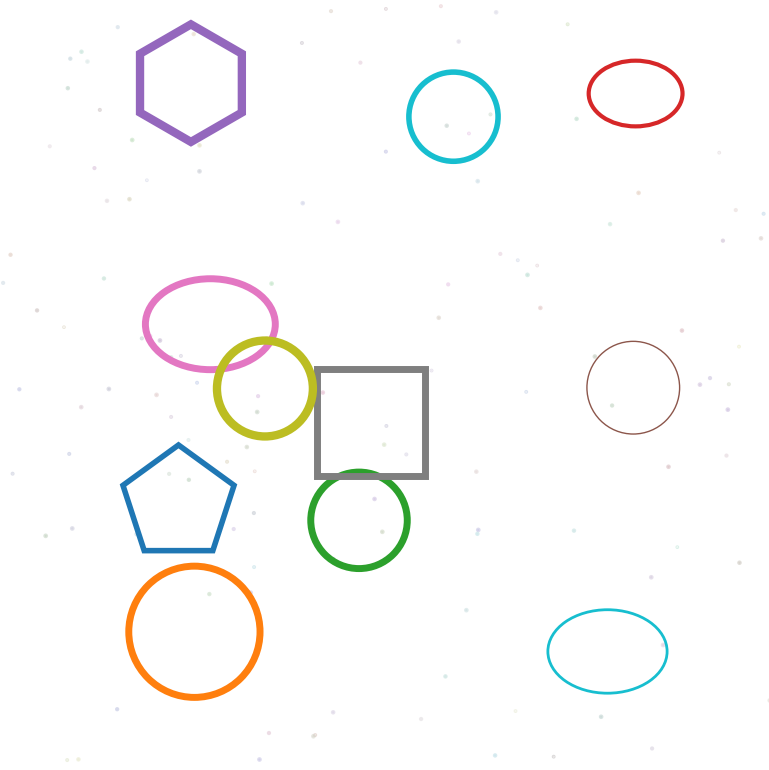[{"shape": "pentagon", "thickness": 2, "radius": 0.38, "center": [0.232, 0.346]}, {"shape": "circle", "thickness": 2.5, "radius": 0.43, "center": [0.252, 0.18]}, {"shape": "circle", "thickness": 2.5, "radius": 0.31, "center": [0.466, 0.324]}, {"shape": "oval", "thickness": 1.5, "radius": 0.3, "center": [0.825, 0.879]}, {"shape": "hexagon", "thickness": 3, "radius": 0.38, "center": [0.248, 0.892]}, {"shape": "circle", "thickness": 0.5, "radius": 0.3, "center": [0.822, 0.497]}, {"shape": "oval", "thickness": 2.5, "radius": 0.42, "center": [0.273, 0.579]}, {"shape": "square", "thickness": 2.5, "radius": 0.35, "center": [0.482, 0.452]}, {"shape": "circle", "thickness": 3, "radius": 0.31, "center": [0.344, 0.495]}, {"shape": "circle", "thickness": 2, "radius": 0.29, "center": [0.589, 0.848]}, {"shape": "oval", "thickness": 1, "radius": 0.39, "center": [0.789, 0.154]}]